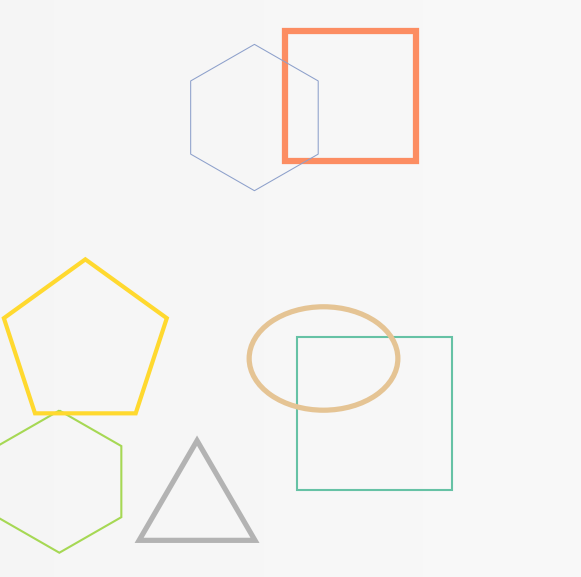[{"shape": "square", "thickness": 1, "radius": 0.67, "center": [0.644, 0.283]}, {"shape": "square", "thickness": 3, "radius": 0.56, "center": [0.604, 0.832]}, {"shape": "hexagon", "thickness": 0.5, "radius": 0.63, "center": [0.438, 0.796]}, {"shape": "hexagon", "thickness": 1, "radius": 0.62, "center": [0.102, 0.165]}, {"shape": "pentagon", "thickness": 2, "radius": 0.74, "center": [0.147, 0.403]}, {"shape": "oval", "thickness": 2.5, "radius": 0.64, "center": [0.557, 0.378]}, {"shape": "triangle", "thickness": 2.5, "radius": 0.58, "center": [0.339, 0.121]}]